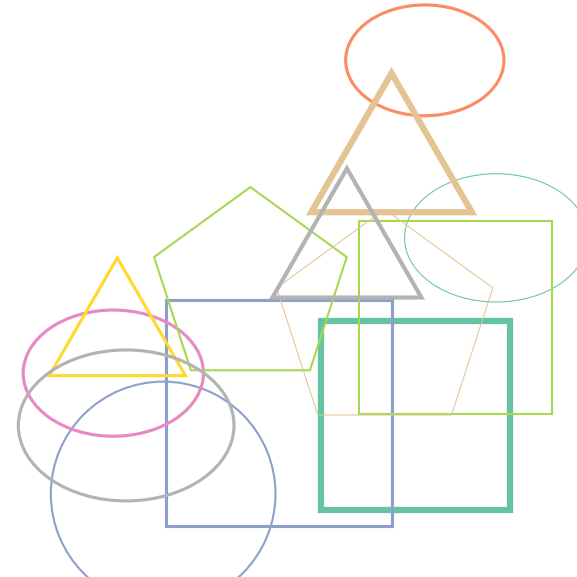[{"shape": "square", "thickness": 3, "radius": 0.82, "center": [0.719, 0.28]}, {"shape": "oval", "thickness": 0.5, "radius": 0.79, "center": [0.859, 0.587]}, {"shape": "oval", "thickness": 1.5, "radius": 0.69, "center": [0.736, 0.895]}, {"shape": "circle", "thickness": 1, "radius": 0.97, "center": [0.283, 0.144]}, {"shape": "square", "thickness": 1.5, "radius": 0.98, "center": [0.483, 0.283]}, {"shape": "oval", "thickness": 1.5, "radius": 0.78, "center": [0.196, 0.353]}, {"shape": "square", "thickness": 1, "radius": 0.84, "center": [0.789, 0.45]}, {"shape": "pentagon", "thickness": 1, "radius": 0.88, "center": [0.434, 0.5]}, {"shape": "triangle", "thickness": 1.5, "radius": 0.68, "center": [0.203, 0.417]}, {"shape": "triangle", "thickness": 3, "radius": 0.8, "center": [0.678, 0.712]}, {"shape": "pentagon", "thickness": 0.5, "radius": 0.98, "center": [0.666, 0.44]}, {"shape": "oval", "thickness": 1.5, "radius": 0.93, "center": [0.218, 0.262]}, {"shape": "triangle", "thickness": 2, "radius": 0.74, "center": [0.601, 0.558]}]